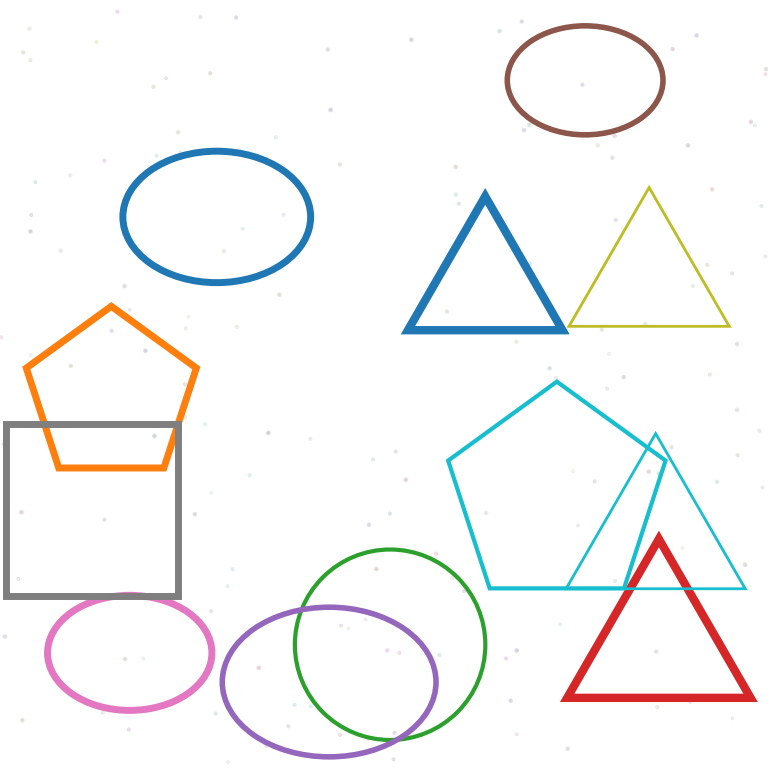[{"shape": "oval", "thickness": 2.5, "radius": 0.61, "center": [0.281, 0.718]}, {"shape": "triangle", "thickness": 3, "radius": 0.58, "center": [0.63, 0.629]}, {"shape": "pentagon", "thickness": 2.5, "radius": 0.58, "center": [0.145, 0.486]}, {"shape": "circle", "thickness": 1.5, "radius": 0.62, "center": [0.507, 0.163]}, {"shape": "triangle", "thickness": 3, "radius": 0.69, "center": [0.856, 0.162]}, {"shape": "oval", "thickness": 2, "radius": 0.69, "center": [0.427, 0.114]}, {"shape": "oval", "thickness": 2, "radius": 0.51, "center": [0.76, 0.896]}, {"shape": "oval", "thickness": 2.5, "radius": 0.53, "center": [0.168, 0.152]}, {"shape": "square", "thickness": 2.5, "radius": 0.56, "center": [0.119, 0.337]}, {"shape": "triangle", "thickness": 1, "radius": 0.6, "center": [0.843, 0.636]}, {"shape": "triangle", "thickness": 1, "radius": 0.67, "center": [0.852, 0.303]}, {"shape": "pentagon", "thickness": 1.5, "radius": 0.74, "center": [0.723, 0.356]}]